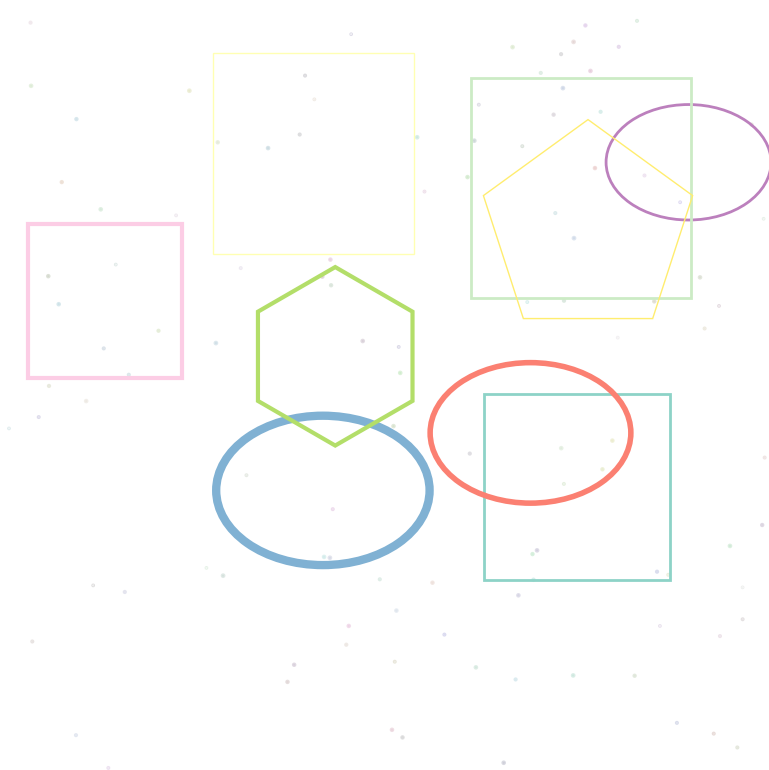[{"shape": "square", "thickness": 1, "radius": 0.6, "center": [0.75, 0.367]}, {"shape": "square", "thickness": 0.5, "radius": 0.65, "center": [0.407, 0.801]}, {"shape": "oval", "thickness": 2, "radius": 0.65, "center": [0.689, 0.438]}, {"shape": "oval", "thickness": 3, "radius": 0.69, "center": [0.419, 0.363]}, {"shape": "hexagon", "thickness": 1.5, "radius": 0.58, "center": [0.435, 0.537]}, {"shape": "square", "thickness": 1.5, "radius": 0.5, "center": [0.137, 0.609]}, {"shape": "oval", "thickness": 1, "radius": 0.54, "center": [0.894, 0.789]}, {"shape": "square", "thickness": 1, "radius": 0.72, "center": [0.754, 0.756]}, {"shape": "pentagon", "thickness": 0.5, "radius": 0.71, "center": [0.764, 0.702]}]